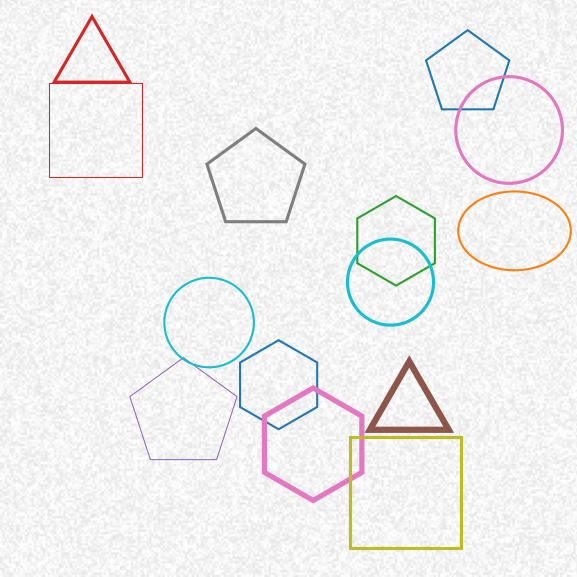[{"shape": "pentagon", "thickness": 1, "radius": 0.38, "center": [0.81, 0.871]}, {"shape": "hexagon", "thickness": 1, "radius": 0.39, "center": [0.482, 0.333]}, {"shape": "oval", "thickness": 1, "radius": 0.49, "center": [0.891, 0.599]}, {"shape": "hexagon", "thickness": 1, "radius": 0.39, "center": [0.686, 0.582]}, {"shape": "square", "thickness": 0.5, "radius": 0.4, "center": [0.165, 0.774]}, {"shape": "triangle", "thickness": 1.5, "radius": 0.38, "center": [0.159, 0.895]}, {"shape": "pentagon", "thickness": 0.5, "radius": 0.49, "center": [0.318, 0.282]}, {"shape": "triangle", "thickness": 3, "radius": 0.39, "center": [0.709, 0.294]}, {"shape": "hexagon", "thickness": 2.5, "radius": 0.49, "center": [0.542, 0.23]}, {"shape": "circle", "thickness": 1.5, "radius": 0.46, "center": [0.882, 0.774]}, {"shape": "pentagon", "thickness": 1.5, "radius": 0.45, "center": [0.443, 0.687]}, {"shape": "square", "thickness": 1.5, "radius": 0.48, "center": [0.702, 0.146]}, {"shape": "circle", "thickness": 1.5, "radius": 0.37, "center": [0.676, 0.511]}, {"shape": "circle", "thickness": 1, "radius": 0.39, "center": [0.362, 0.441]}]